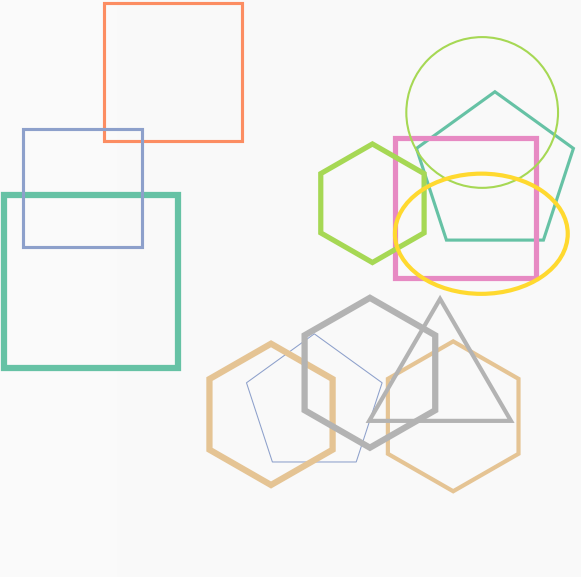[{"shape": "pentagon", "thickness": 1.5, "radius": 0.71, "center": [0.851, 0.698]}, {"shape": "square", "thickness": 3, "radius": 0.75, "center": [0.156, 0.512]}, {"shape": "square", "thickness": 1.5, "radius": 0.59, "center": [0.297, 0.875]}, {"shape": "square", "thickness": 1.5, "radius": 0.51, "center": [0.142, 0.674]}, {"shape": "pentagon", "thickness": 0.5, "radius": 0.61, "center": [0.541, 0.298]}, {"shape": "square", "thickness": 2.5, "radius": 0.61, "center": [0.801, 0.639]}, {"shape": "hexagon", "thickness": 2.5, "radius": 0.51, "center": [0.641, 0.647]}, {"shape": "circle", "thickness": 1, "radius": 0.65, "center": [0.83, 0.804]}, {"shape": "oval", "thickness": 2, "radius": 0.74, "center": [0.828, 0.594]}, {"shape": "hexagon", "thickness": 3, "radius": 0.61, "center": [0.466, 0.282]}, {"shape": "hexagon", "thickness": 2, "radius": 0.65, "center": [0.78, 0.278]}, {"shape": "triangle", "thickness": 2, "radius": 0.7, "center": [0.757, 0.341]}, {"shape": "hexagon", "thickness": 3, "radius": 0.65, "center": [0.636, 0.354]}]